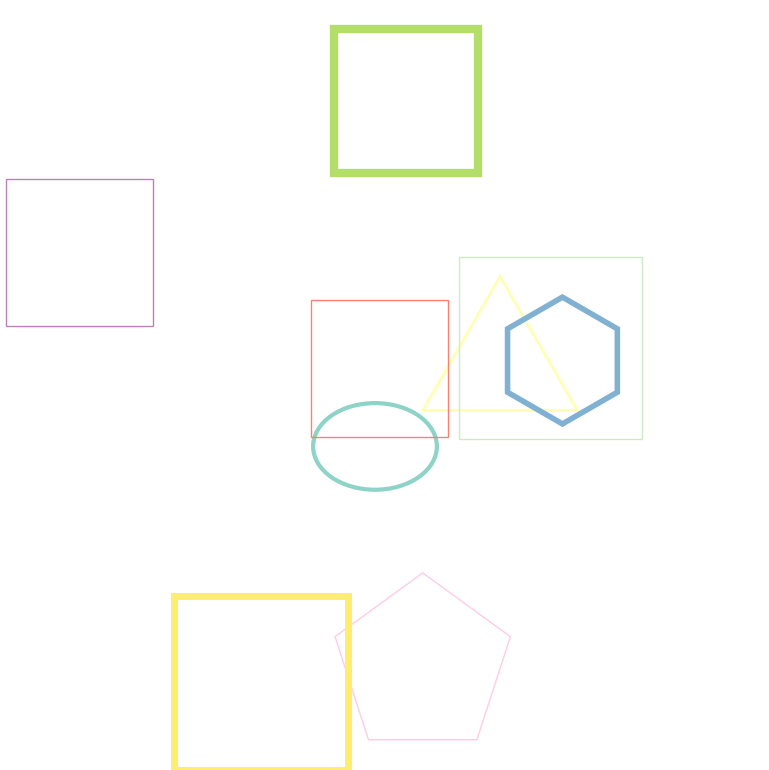[{"shape": "oval", "thickness": 1.5, "radius": 0.4, "center": [0.487, 0.42]}, {"shape": "triangle", "thickness": 1, "radius": 0.58, "center": [0.649, 0.525]}, {"shape": "square", "thickness": 0.5, "radius": 0.44, "center": [0.493, 0.522]}, {"shape": "hexagon", "thickness": 2, "radius": 0.41, "center": [0.73, 0.532]}, {"shape": "square", "thickness": 3, "radius": 0.47, "center": [0.527, 0.869]}, {"shape": "pentagon", "thickness": 0.5, "radius": 0.6, "center": [0.549, 0.136]}, {"shape": "square", "thickness": 0.5, "radius": 0.48, "center": [0.104, 0.672]}, {"shape": "square", "thickness": 0.5, "radius": 0.59, "center": [0.715, 0.548]}, {"shape": "square", "thickness": 2.5, "radius": 0.57, "center": [0.339, 0.113]}]